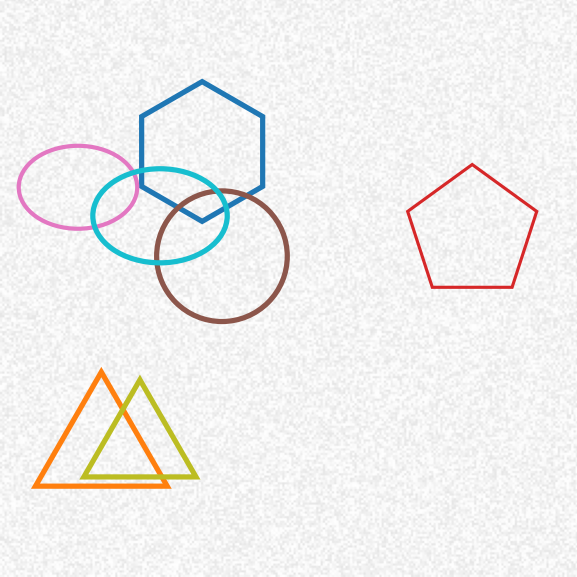[{"shape": "hexagon", "thickness": 2.5, "radius": 0.6, "center": [0.35, 0.737]}, {"shape": "triangle", "thickness": 2.5, "radius": 0.66, "center": [0.175, 0.223]}, {"shape": "pentagon", "thickness": 1.5, "radius": 0.59, "center": [0.818, 0.597]}, {"shape": "circle", "thickness": 2.5, "radius": 0.57, "center": [0.384, 0.555]}, {"shape": "oval", "thickness": 2, "radius": 0.51, "center": [0.135, 0.675]}, {"shape": "triangle", "thickness": 2.5, "radius": 0.56, "center": [0.242, 0.229]}, {"shape": "oval", "thickness": 2.5, "radius": 0.58, "center": [0.277, 0.625]}]